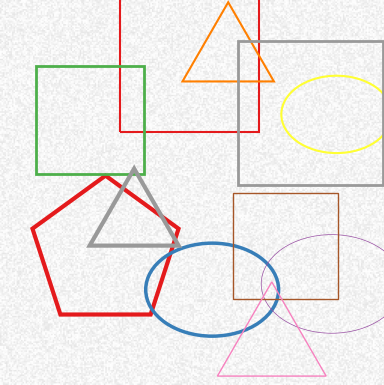[{"shape": "square", "thickness": 1.5, "radius": 0.9, "center": [0.492, 0.837]}, {"shape": "pentagon", "thickness": 3, "radius": 1.0, "center": [0.274, 0.344]}, {"shape": "oval", "thickness": 2.5, "radius": 0.86, "center": [0.551, 0.248]}, {"shape": "square", "thickness": 2, "radius": 0.7, "center": [0.235, 0.689]}, {"shape": "oval", "thickness": 0.5, "radius": 0.92, "center": [0.862, 0.263]}, {"shape": "triangle", "thickness": 1.5, "radius": 0.69, "center": [0.593, 0.857]}, {"shape": "oval", "thickness": 1.5, "radius": 0.72, "center": [0.874, 0.703]}, {"shape": "square", "thickness": 1, "radius": 0.68, "center": [0.741, 0.361]}, {"shape": "triangle", "thickness": 1, "radius": 0.82, "center": [0.706, 0.105]}, {"shape": "square", "thickness": 2, "radius": 0.94, "center": [0.806, 0.707]}, {"shape": "triangle", "thickness": 3, "radius": 0.67, "center": [0.348, 0.429]}]